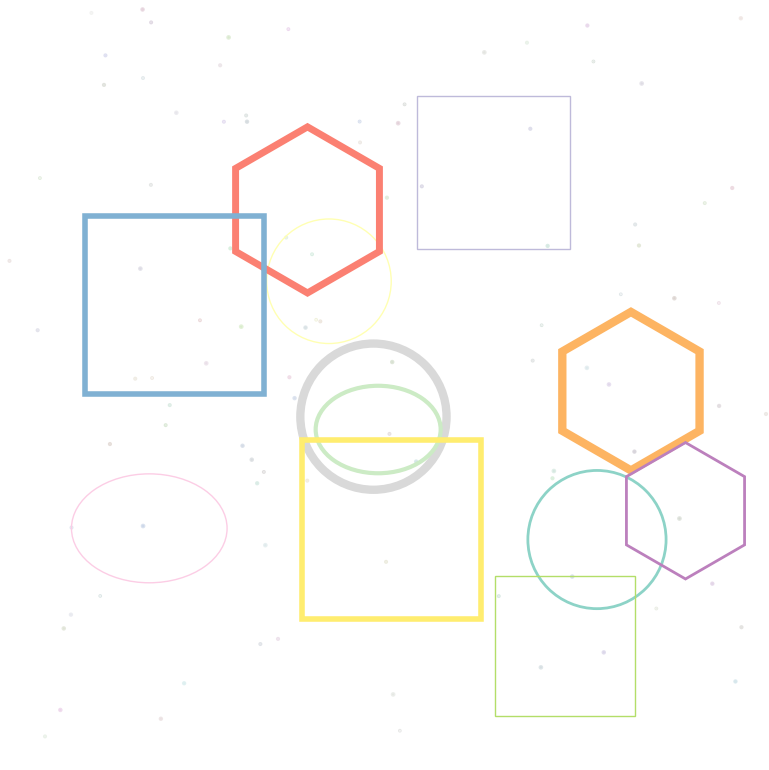[{"shape": "circle", "thickness": 1, "radius": 0.45, "center": [0.775, 0.299]}, {"shape": "circle", "thickness": 0.5, "radius": 0.4, "center": [0.427, 0.635]}, {"shape": "square", "thickness": 0.5, "radius": 0.5, "center": [0.641, 0.776]}, {"shape": "hexagon", "thickness": 2.5, "radius": 0.54, "center": [0.399, 0.727]}, {"shape": "square", "thickness": 2, "radius": 0.58, "center": [0.226, 0.604]}, {"shape": "hexagon", "thickness": 3, "radius": 0.51, "center": [0.819, 0.492]}, {"shape": "square", "thickness": 0.5, "radius": 0.45, "center": [0.734, 0.161]}, {"shape": "oval", "thickness": 0.5, "radius": 0.51, "center": [0.194, 0.314]}, {"shape": "circle", "thickness": 3, "radius": 0.47, "center": [0.485, 0.459]}, {"shape": "hexagon", "thickness": 1, "radius": 0.44, "center": [0.89, 0.337]}, {"shape": "oval", "thickness": 1.5, "radius": 0.41, "center": [0.491, 0.442]}, {"shape": "square", "thickness": 2, "radius": 0.58, "center": [0.508, 0.312]}]